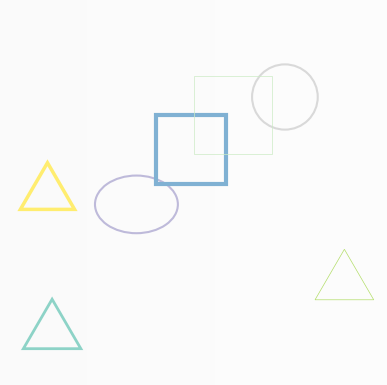[{"shape": "triangle", "thickness": 2, "radius": 0.43, "center": [0.134, 0.137]}, {"shape": "oval", "thickness": 1.5, "radius": 0.53, "center": [0.352, 0.469]}, {"shape": "square", "thickness": 3, "radius": 0.45, "center": [0.492, 0.612]}, {"shape": "triangle", "thickness": 0.5, "radius": 0.44, "center": [0.889, 0.265]}, {"shape": "circle", "thickness": 1.5, "radius": 0.42, "center": [0.735, 0.748]}, {"shape": "square", "thickness": 0.5, "radius": 0.51, "center": [0.601, 0.702]}, {"shape": "triangle", "thickness": 2.5, "radius": 0.4, "center": [0.123, 0.497]}]